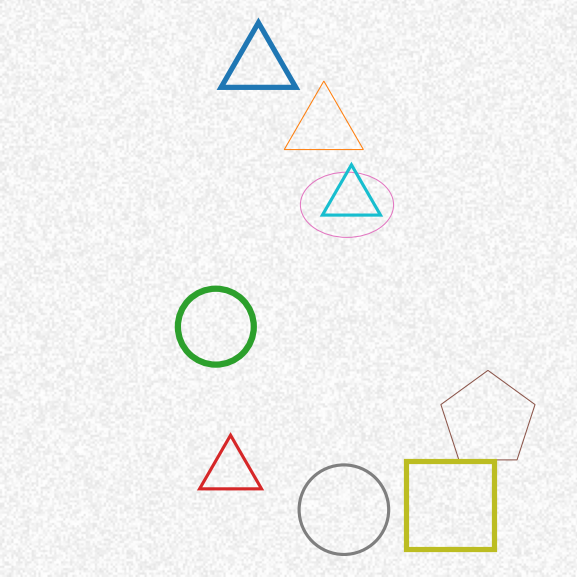[{"shape": "triangle", "thickness": 2.5, "radius": 0.37, "center": [0.448, 0.885]}, {"shape": "triangle", "thickness": 0.5, "radius": 0.4, "center": [0.561, 0.78]}, {"shape": "circle", "thickness": 3, "radius": 0.33, "center": [0.374, 0.433]}, {"shape": "triangle", "thickness": 1.5, "radius": 0.31, "center": [0.399, 0.184]}, {"shape": "pentagon", "thickness": 0.5, "radius": 0.43, "center": [0.845, 0.272]}, {"shape": "oval", "thickness": 0.5, "radius": 0.4, "center": [0.601, 0.645]}, {"shape": "circle", "thickness": 1.5, "radius": 0.39, "center": [0.595, 0.117]}, {"shape": "square", "thickness": 2.5, "radius": 0.38, "center": [0.779, 0.125]}, {"shape": "triangle", "thickness": 1.5, "radius": 0.29, "center": [0.609, 0.656]}]